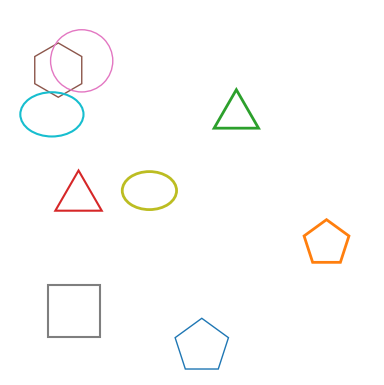[{"shape": "pentagon", "thickness": 1, "radius": 0.36, "center": [0.524, 0.1]}, {"shape": "pentagon", "thickness": 2, "radius": 0.31, "center": [0.848, 0.368]}, {"shape": "triangle", "thickness": 2, "radius": 0.33, "center": [0.614, 0.7]}, {"shape": "triangle", "thickness": 1.5, "radius": 0.35, "center": [0.204, 0.488]}, {"shape": "hexagon", "thickness": 1, "radius": 0.35, "center": [0.151, 0.818]}, {"shape": "circle", "thickness": 1, "radius": 0.4, "center": [0.212, 0.842]}, {"shape": "square", "thickness": 1.5, "radius": 0.34, "center": [0.193, 0.191]}, {"shape": "oval", "thickness": 2, "radius": 0.35, "center": [0.388, 0.505]}, {"shape": "oval", "thickness": 1.5, "radius": 0.41, "center": [0.135, 0.703]}]